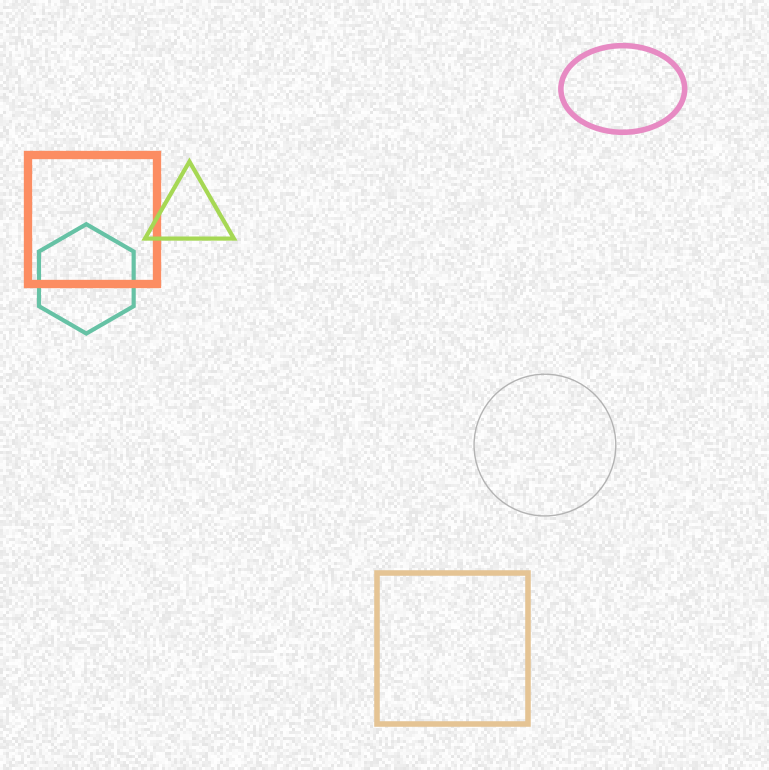[{"shape": "hexagon", "thickness": 1.5, "radius": 0.36, "center": [0.112, 0.638]}, {"shape": "square", "thickness": 3, "radius": 0.42, "center": [0.12, 0.715]}, {"shape": "oval", "thickness": 2, "radius": 0.4, "center": [0.809, 0.884]}, {"shape": "triangle", "thickness": 1.5, "radius": 0.33, "center": [0.246, 0.723]}, {"shape": "square", "thickness": 2, "radius": 0.49, "center": [0.588, 0.158]}, {"shape": "circle", "thickness": 0.5, "radius": 0.46, "center": [0.708, 0.422]}]